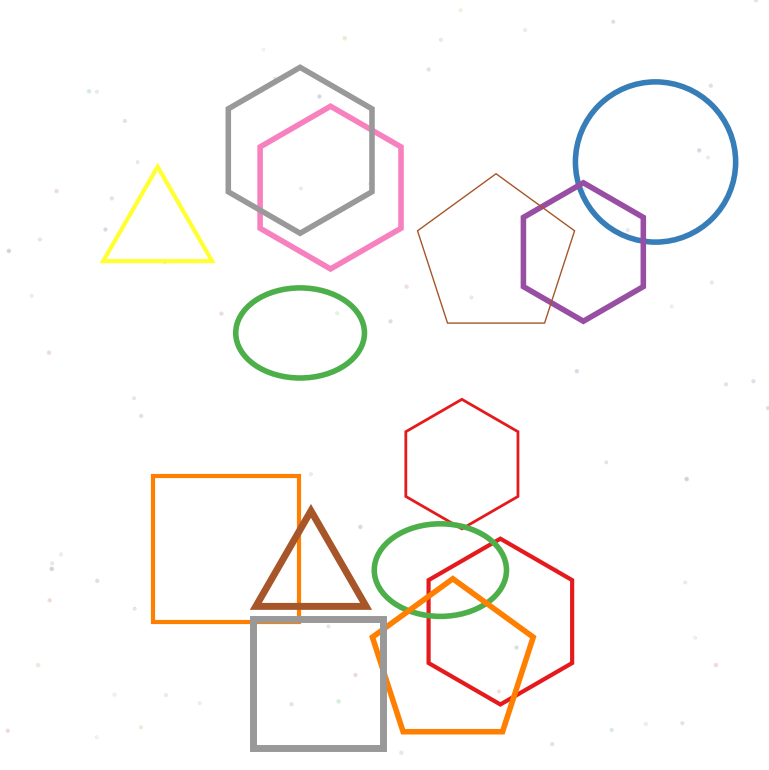[{"shape": "hexagon", "thickness": 1.5, "radius": 0.54, "center": [0.65, 0.193]}, {"shape": "hexagon", "thickness": 1, "radius": 0.42, "center": [0.6, 0.397]}, {"shape": "circle", "thickness": 2, "radius": 0.52, "center": [0.851, 0.79]}, {"shape": "oval", "thickness": 2, "radius": 0.43, "center": [0.572, 0.26]}, {"shape": "oval", "thickness": 2, "radius": 0.42, "center": [0.39, 0.568]}, {"shape": "hexagon", "thickness": 2, "radius": 0.45, "center": [0.758, 0.673]}, {"shape": "pentagon", "thickness": 2, "radius": 0.55, "center": [0.588, 0.139]}, {"shape": "square", "thickness": 1.5, "radius": 0.47, "center": [0.294, 0.287]}, {"shape": "triangle", "thickness": 1.5, "radius": 0.41, "center": [0.205, 0.702]}, {"shape": "triangle", "thickness": 2.5, "radius": 0.41, "center": [0.404, 0.254]}, {"shape": "pentagon", "thickness": 0.5, "radius": 0.54, "center": [0.644, 0.667]}, {"shape": "hexagon", "thickness": 2, "radius": 0.53, "center": [0.429, 0.756]}, {"shape": "square", "thickness": 2.5, "radius": 0.42, "center": [0.413, 0.112]}, {"shape": "hexagon", "thickness": 2, "radius": 0.54, "center": [0.39, 0.805]}]